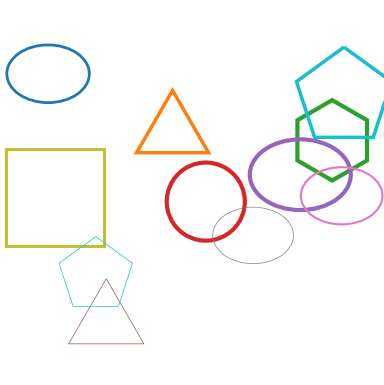[{"shape": "oval", "thickness": 2, "radius": 0.54, "center": [0.125, 0.808]}, {"shape": "triangle", "thickness": 2.5, "radius": 0.54, "center": [0.448, 0.657]}, {"shape": "hexagon", "thickness": 3, "radius": 0.52, "center": [0.863, 0.636]}, {"shape": "circle", "thickness": 3, "radius": 0.51, "center": [0.534, 0.476]}, {"shape": "oval", "thickness": 3, "radius": 0.66, "center": [0.78, 0.546]}, {"shape": "triangle", "thickness": 0.5, "radius": 0.56, "center": [0.276, 0.163]}, {"shape": "oval", "thickness": 1.5, "radius": 0.53, "center": [0.887, 0.491]}, {"shape": "oval", "thickness": 0.5, "radius": 0.52, "center": [0.657, 0.389]}, {"shape": "square", "thickness": 2, "radius": 0.63, "center": [0.143, 0.487]}, {"shape": "pentagon", "thickness": 0.5, "radius": 0.5, "center": [0.249, 0.285]}, {"shape": "pentagon", "thickness": 2.5, "radius": 0.65, "center": [0.893, 0.748]}]